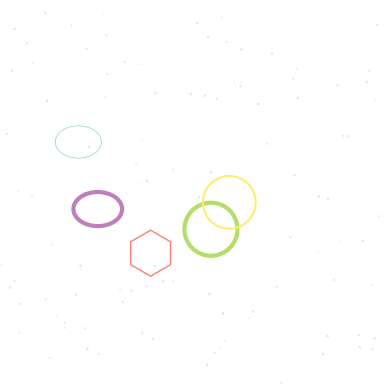[{"shape": "oval", "thickness": 0.5, "radius": 0.3, "center": [0.203, 0.631]}, {"shape": "hexagon", "thickness": 1, "radius": 0.3, "center": [0.391, 0.342]}, {"shape": "circle", "thickness": 3, "radius": 0.34, "center": [0.548, 0.405]}, {"shape": "oval", "thickness": 3, "radius": 0.32, "center": [0.254, 0.457]}, {"shape": "circle", "thickness": 1.5, "radius": 0.34, "center": [0.596, 0.474]}]